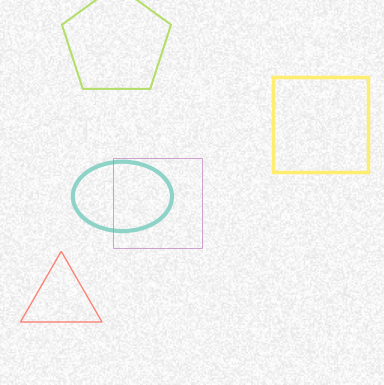[{"shape": "oval", "thickness": 3, "radius": 0.64, "center": [0.318, 0.49]}, {"shape": "triangle", "thickness": 1, "radius": 0.61, "center": [0.159, 0.225]}, {"shape": "pentagon", "thickness": 1.5, "radius": 0.74, "center": [0.303, 0.89]}, {"shape": "square", "thickness": 0.5, "radius": 0.58, "center": [0.409, 0.472]}, {"shape": "square", "thickness": 2.5, "radius": 0.62, "center": [0.832, 0.677]}]